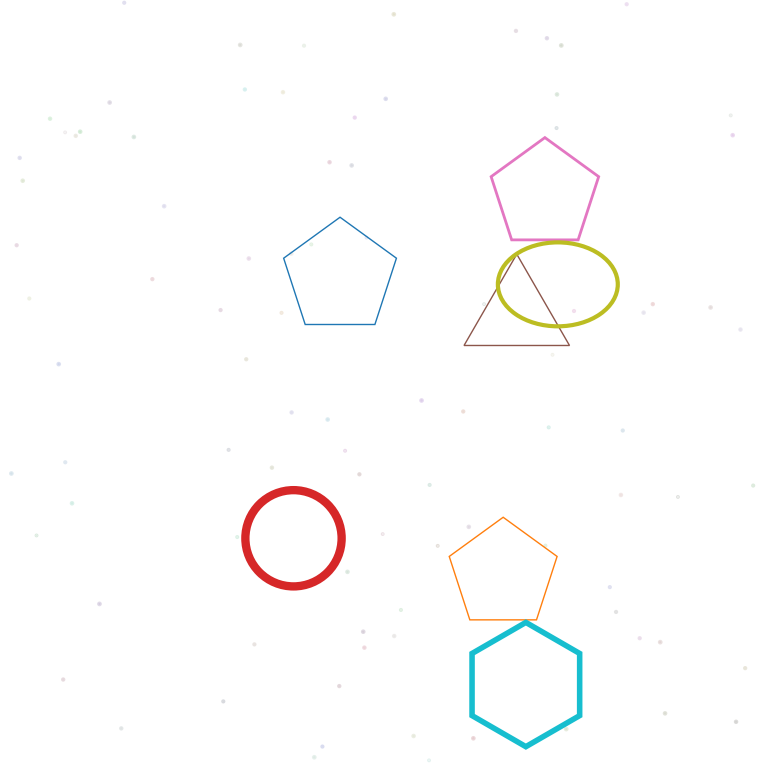[{"shape": "pentagon", "thickness": 0.5, "radius": 0.39, "center": [0.442, 0.641]}, {"shape": "pentagon", "thickness": 0.5, "radius": 0.37, "center": [0.653, 0.255]}, {"shape": "circle", "thickness": 3, "radius": 0.31, "center": [0.381, 0.301]}, {"shape": "triangle", "thickness": 0.5, "radius": 0.4, "center": [0.671, 0.591]}, {"shape": "pentagon", "thickness": 1, "radius": 0.37, "center": [0.708, 0.748]}, {"shape": "oval", "thickness": 1.5, "radius": 0.39, "center": [0.724, 0.631]}, {"shape": "hexagon", "thickness": 2, "radius": 0.4, "center": [0.683, 0.111]}]